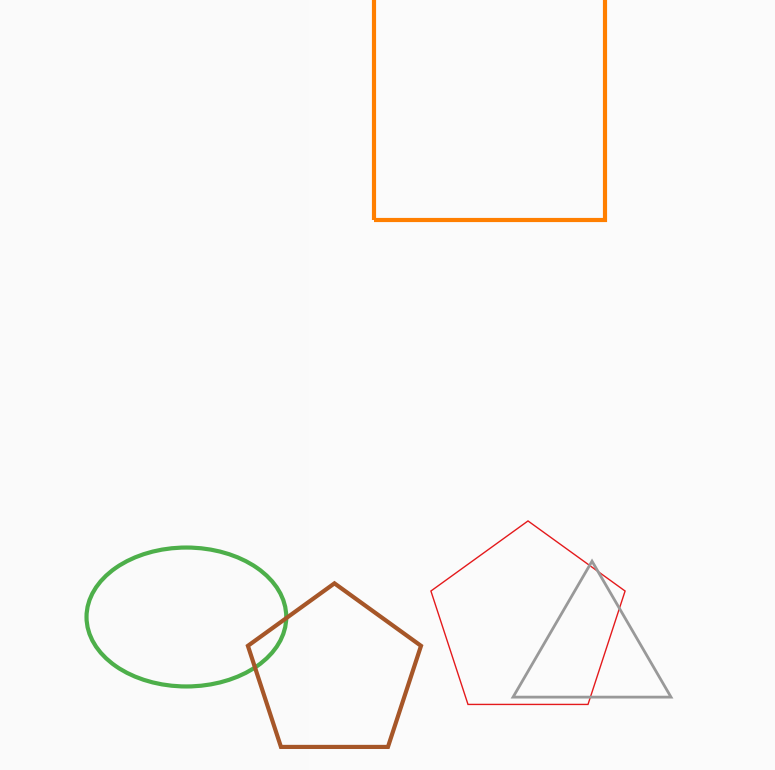[{"shape": "pentagon", "thickness": 0.5, "radius": 0.66, "center": [0.681, 0.192]}, {"shape": "oval", "thickness": 1.5, "radius": 0.64, "center": [0.241, 0.199]}, {"shape": "square", "thickness": 1.5, "radius": 0.75, "center": [0.631, 0.863]}, {"shape": "pentagon", "thickness": 1.5, "radius": 0.59, "center": [0.432, 0.125]}, {"shape": "triangle", "thickness": 1, "radius": 0.59, "center": [0.764, 0.153]}]